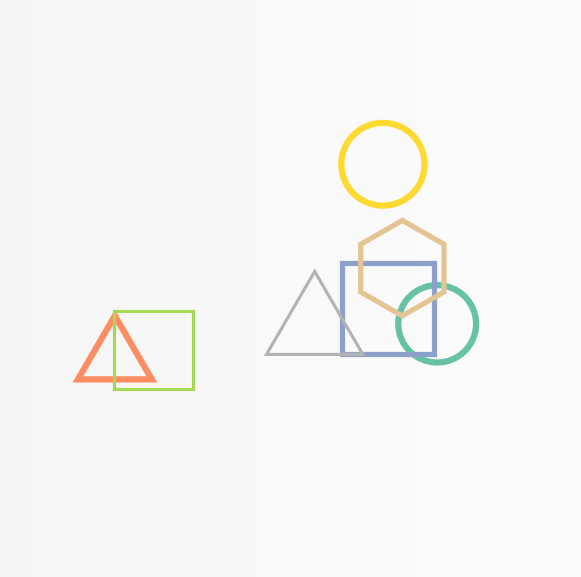[{"shape": "circle", "thickness": 3, "radius": 0.33, "center": [0.752, 0.438]}, {"shape": "triangle", "thickness": 3, "radius": 0.37, "center": [0.198, 0.379]}, {"shape": "square", "thickness": 2.5, "radius": 0.39, "center": [0.668, 0.465]}, {"shape": "square", "thickness": 1.5, "radius": 0.34, "center": [0.264, 0.393]}, {"shape": "circle", "thickness": 3, "radius": 0.36, "center": [0.659, 0.715]}, {"shape": "hexagon", "thickness": 2.5, "radius": 0.41, "center": [0.692, 0.535]}, {"shape": "triangle", "thickness": 1.5, "radius": 0.48, "center": [0.541, 0.433]}]